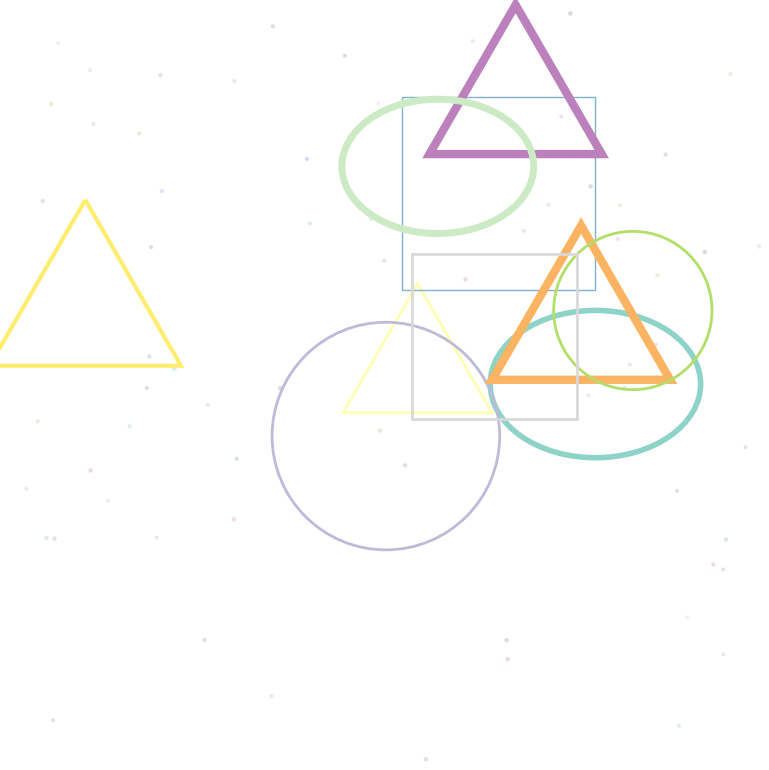[{"shape": "oval", "thickness": 2, "radius": 0.68, "center": [0.773, 0.501]}, {"shape": "triangle", "thickness": 1, "radius": 0.56, "center": [0.542, 0.52]}, {"shape": "circle", "thickness": 1, "radius": 0.74, "center": [0.501, 0.434]}, {"shape": "square", "thickness": 0.5, "radius": 0.63, "center": [0.648, 0.748]}, {"shape": "triangle", "thickness": 3, "radius": 0.67, "center": [0.755, 0.574]}, {"shape": "circle", "thickness": 1, "radius": 0.51, "center": [0.822, 0.597]}, {"shape": "square", "thickness": 1, "radius": 0.53, "center": [0.642, 0.563]}, {"shape": "triangle", "thickness": 3, "radius": 0.65, "center": [0.67, 0.865]}, {"shape": "oval", "thickness": 2.5, "radius": 0.62, "center": [0.569, 0.784]}, {"shape": "triangle", "thickness": 1.5, "radius": 0.72, "center": [0.111, 0.597]}]